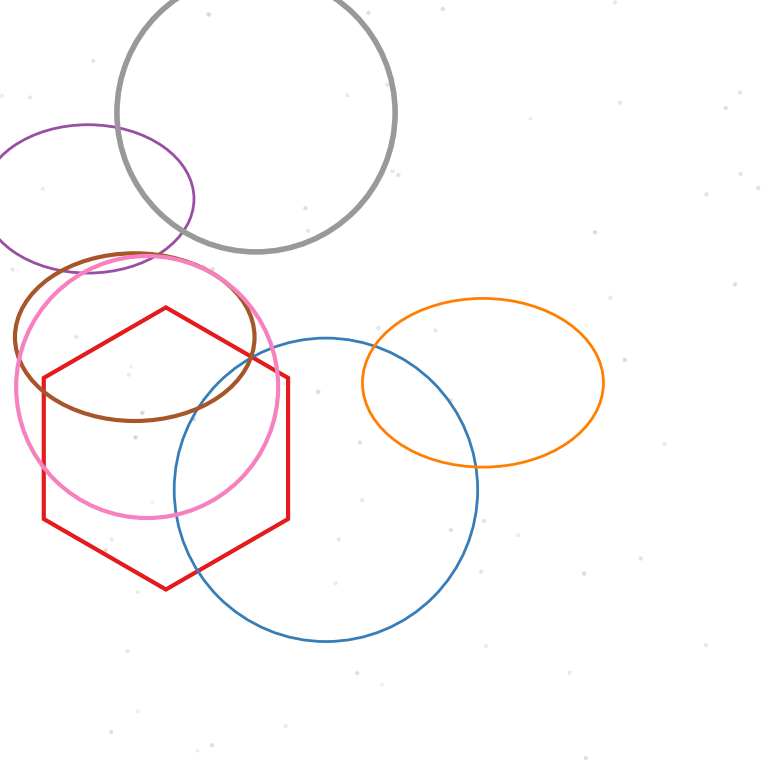[{"shape": "hexagon", "thickness": 1.5, "radius": 0.92, "center": [0.215, 0.418]}, {"shape": "circle", "thickness": 1, "radius": 0.99, "center": [0.423, 0.364]}, {"shape": "oval", "thickness": 1, "radius": 0.69, "center": [0.114, 0.742]}, {"shape": "oval", "thickness": 1, "radius": 0.78, "center": [0.627, 0.503]}, {"shape": "oval", "thickness": 1.5, "radius": 0.78, "center": [0.175, 0.562]}, {"shape": "circle", "thickness": 1.5, "radius": 0.85, "center": [0.191, 0.497]}, {"shape": "circle", "thickness": 2, "radius": 0.9, "center": [0.332, 0.853]}]